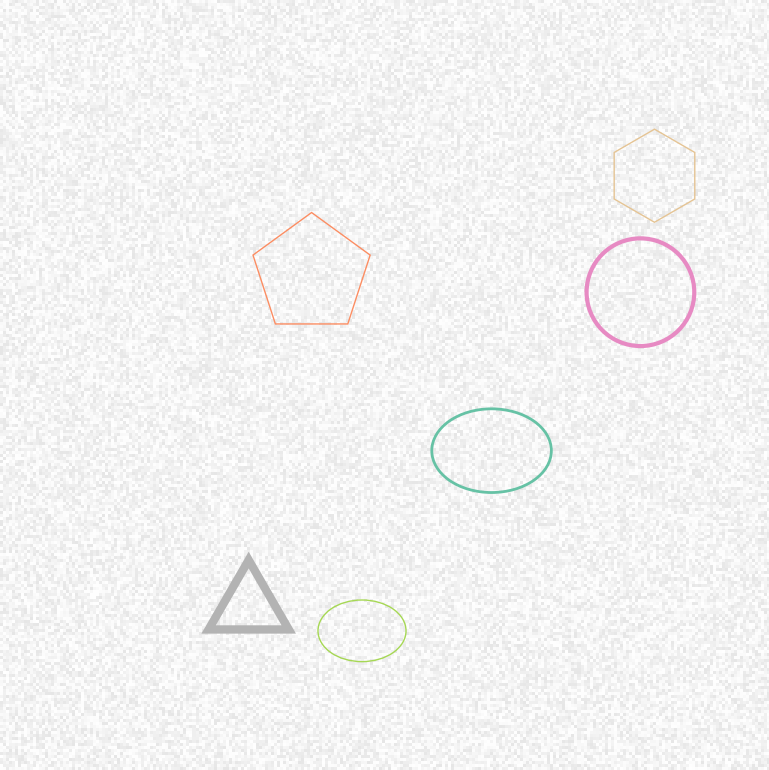[{"shape": "oval", "thickness": 1, "radius": 0.39, "center": [0.638, 0.415]}, {"shape": "pentagon", "thickness": 0.5, "radius": 0.4, "center": [0.405, 0.644]}, {"shape": "circle", "thickness": 1.5, "radius": 0.35, "center": [0.832, 0.621]}, {"shape": "oval", "thickness": 0.5, "radius": 0.29, "center": [0.47, 0.181]}, {"shape": "hexagon", "thickness": 0.5, "radius": 0.3, "center": [0.85, 0.772]}, {"shape": "triangle", "thickness": 3, "radius": 0.3, "center": [0.323, 0.213]}]